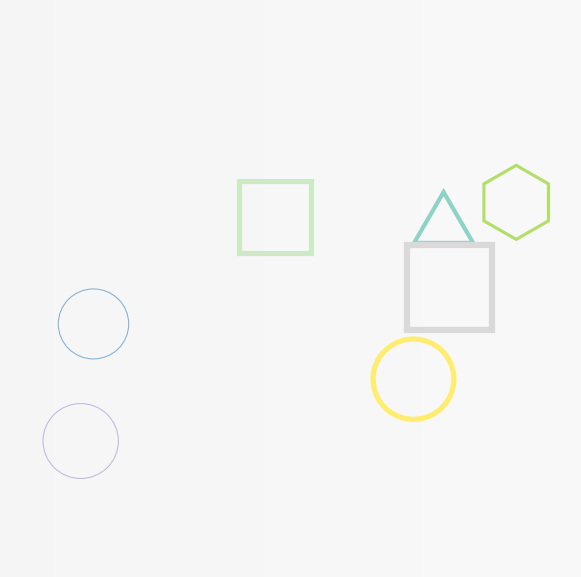[{"shape": "triangle", "thickness": 2, "radius": 0.29, "center": [0.763, 0.608]}, {"shape": "circle", "thickness": 0.5, "radius": 0.32, "center": [0.139, 0.235]}, {"shape": "circle", "thickness": 0.5, "radius": 0.3, "center": [0.161, 0.438]}, {"shape": "hexagon", "thickness": 1.5, "radius": 0.32, "center": [0.888, 0.649]}, {"shape": "square", "thickness": 3, "radius": 0.37, "center": [0.773, 0.502]}, {"shape": "square", "thickness": 2.5, "radius": 0.31, "center": [0.473, 0.623]}, {"shape": "circle", "thickness": 2.5, "radius": 0.35, "center": [0.711, 0.343]}]